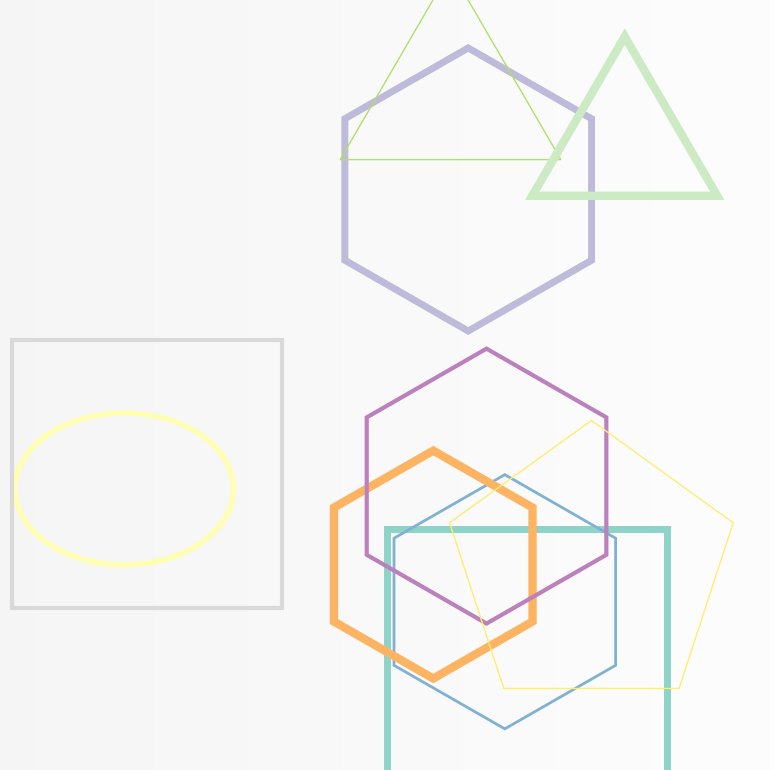[{"shape": "square", "thickness": 2.5, "radius": 0.9, "center": [0.68, 0.132]}, {"shape": "oval", "thickness": 2, "radius": 0.7, "center": [0.16, 0.365]}, {"shape": "hexagon", "thickness": 2.5, "radius": 0.92, "center": [0.604, 0.754]}, {"shape": "hexagon", "thickness": 1, "radius": 0.83, "center": [0.651, 0.218]}, {"shape": "hexagon", "thickness": 3, "radius": 0.74, "center": [0.559, 0.267]}, {"shape": "triangle", "thickness": 0.5, "radius": 0.82, "center": [0.581, 0.875]}, {"shape": "square", "thickness": 1.5, "radius": 0.87, "center": [0.189, 0.384]}, {"shape": "hexagon", "thickness": 1.5, "radius": 0.89, "center": [0.628, 0.369]}, {"shape": "triangle", "thickness": 3, "radius": 0.69, "center": [0.806, 0.815]}, {"shape": "pentagon", "thickness": 0.5, "radius": 0.96, "center": [0.763, 0.262]}]